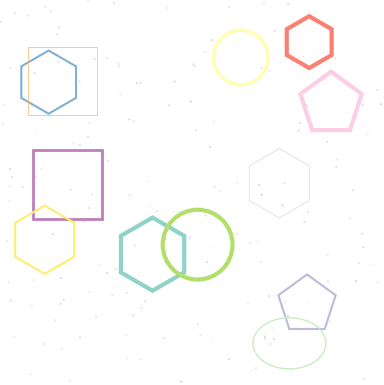[{"shape": "hexagon", "thickness": 3, "radius": 0.47, "center": [0.396, 0.34]}, {"shape": "circle", "thickness": 2.5, "radius": 0.35, "center": [0.625, 0.851]}, {"shape": "pentagon", "thickness": 1.5, "radius": 0.39, "center": [0.797, 0.209]}, {"shape": "hexagon", "thickness": 3, "radius": 0.34, "center": [0.803, 0.891]}, {"shape": "hexagon", "thickness": 1.5, "radius": 0.41, "center": [0.126, 0.787]}, {"shape": "square", "thickness": 0.5, "radius": 0.44, "center": [0.162, 0.79]}, {"shape": "circle", "thickness": 3, "radius": 0.45, "center": [0.513, 0.365]}, {"shape": "pentagon", "thickness": 3, "radius": 0.42, "center": [0.86, 0.73]}, {"shape": "hexagon", "thickness": 0.5, "radius": 0.45, "center": [0.725, 0.524]}, {"shape": "square", "thickness": 2, "radius": 0.44, "center": [0.176, 0.521]}, {"shape": "oval", "thickness": 1, "radius": 0.47, "center": [0.752, 0.108]}, {"shape": "hexagon", "thickness": 1.5, "radius": 0.44, "center": [0.116, 0.377]}]